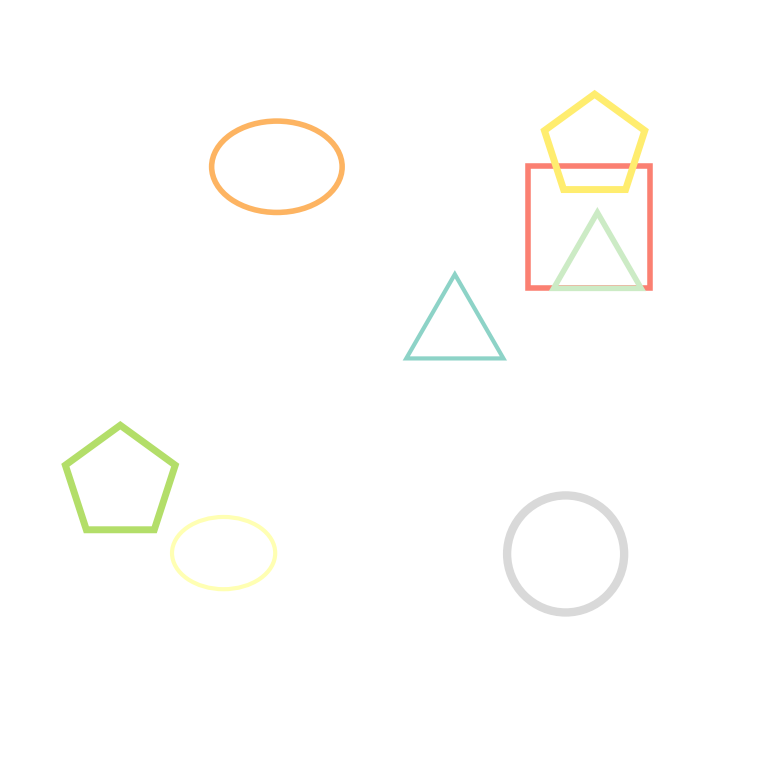[{"shape": "triangle", "thickness": 1.5, "radius": 0.36, "center": [0.591, 0.571]}, {"shape": "oval", "thickness": 1.5, "radius": 0.34, "center": [0.29, 0.282]}, {"shape": "square", "thickness": 2, "radius": 0.4, "center": [0.765, 0.706]}, {"shape": "oval", "thickness": 2, "radius": 0.42, "center": [0.36, 0.783]}, {"shape": "pentagon", "thickness": 2.5, "radius": 0.38, "center": [0.156, 0.373]}, {"shape": "circle", "thickness": 3, "radius": 0.38, "center": [0.735, 0.281]}, {"shape": "triangle", "thickness": 2, "radius": 0.33, "center": [0.776, 0.658]}, {"shape": "pentagon", "thickness": 2.5, "radius": 0.34, "center": [0.772, 0.809]}]